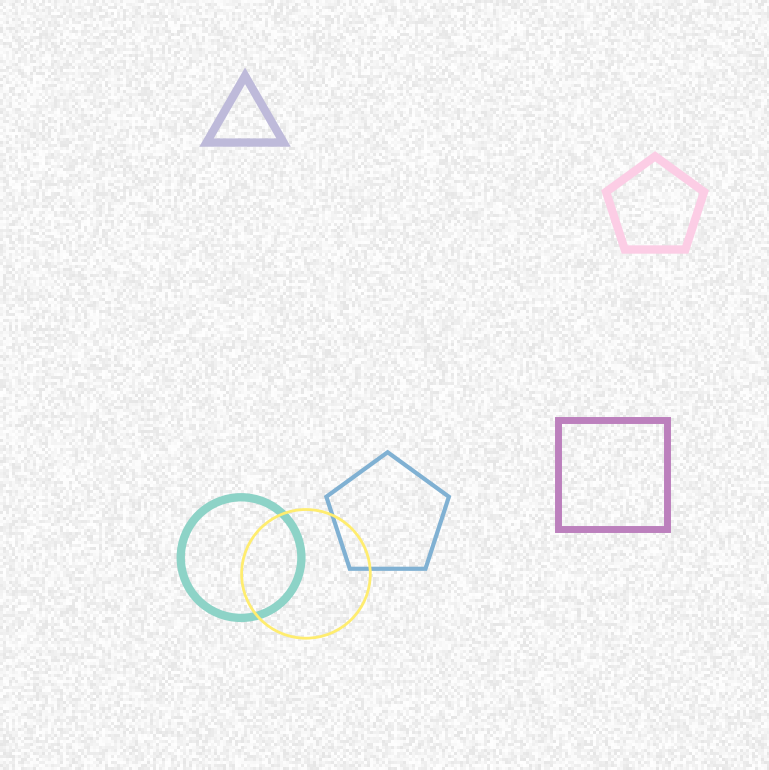[{"shape": "circle", "thickness": 3, "radius": 0.39, "center": [0.313, 0.276]}, {"shape": "triangle", "thickness": 3, "radius": 0.29, "center": [0.318, 0.844]}, {"shape": "pentagon", "thickness": 1.5, "radius": 0.42, "center": [0.503, 0.329]}, {"shape": "pentagon", "thickness": 3, "radius": 0.33, "center": [0.851, 0.73]}, {"shape": "square", "thickness": 2.5, "radius": 0.35, "center": [0.795, 0.384]}, {"shape": "circle", "thickness": 1, "radius": 0.42, "center": [0.397, 0.255]}]